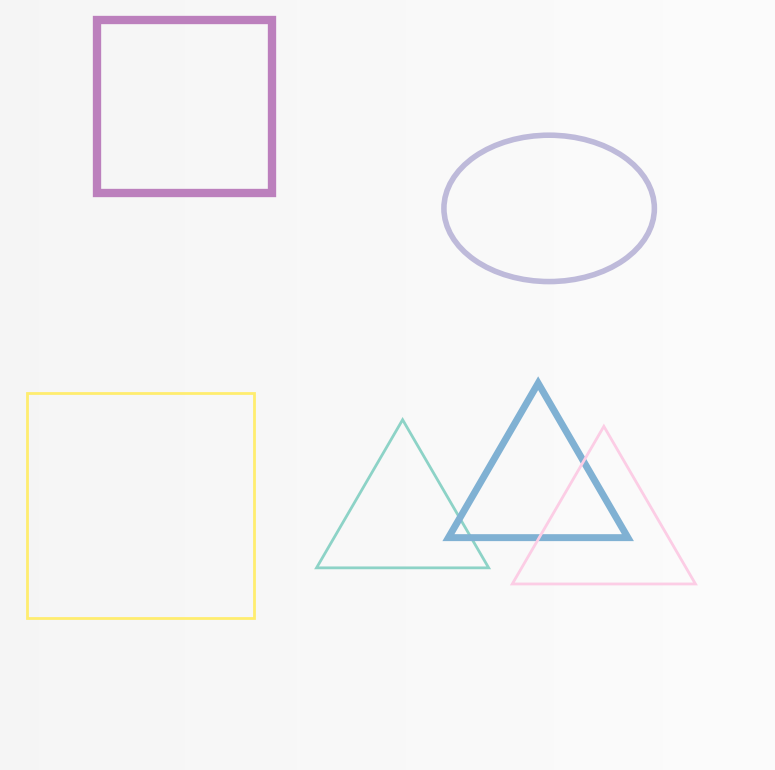[{"shape": "triangle", "thickness": 1, "radius": 0.64, "center": [0.519, 0.327]}, {"shape": "oval", "thickness": 2, "radius": 0.68, "center": [0.709, 0.729]}, {"shape": "triangle", "thickness": 2.5, "radius": 0.67, "center": [0.694, 0.369]}, {"shape": "triangle", "thickness": 1, "radius": 0.68, "center": [0.779, 0.31]}, {"shape": "square", "thickness": 3, "radius": 0.56, "center": [0.238, 0.862]}, {"shape": "square", "thickness": 1, "radius": 0.73, "center": [0.181, 0.343]}]